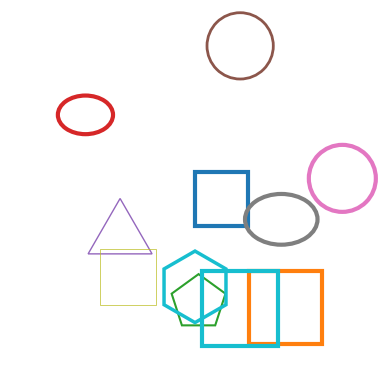[{"shape": "square", "thickness": 3, "radius": 0.35, "center": [0.576, 0.483]}, {"shape": "square", "thickness": 3, "radius": 0.48, "center": [0.741, 0.201]}, {"shape": "pentagon", "thickness": 1.5, "radius": 0.37, "center": [0.516, 0.214]}, {"shape": "oval", "thickness": 3, "radius": 0.36, "center": [0.222, 0.702]}, {"shape": "triangle", "thickness": 1, "radius": 0.48, "center": [0.312, 0.389]}, {"shape": "circle", "thickness": 2, "radius": 0.43, "center": [0.624, 0.881]}, {"shape": "circle", "thickness": 3, "radius": 0.44, "center": [0.889, 0.537]}, {"shape": "oval", "thickness": 3, "radius": 0.47, "center": [0.731, 0.43]}, {"shape": "square", "thickness": 0.5, "radius": 0.37, "center": [0.333, 0.28]}, {"shape": "hexagon", "thickness": 2.5, "radius": 0.46, "center": [0.507, 0.255]}, {"shape": "square", "thickness": 3, "radius": 0.49, "center": [0.623, 0.199]}]